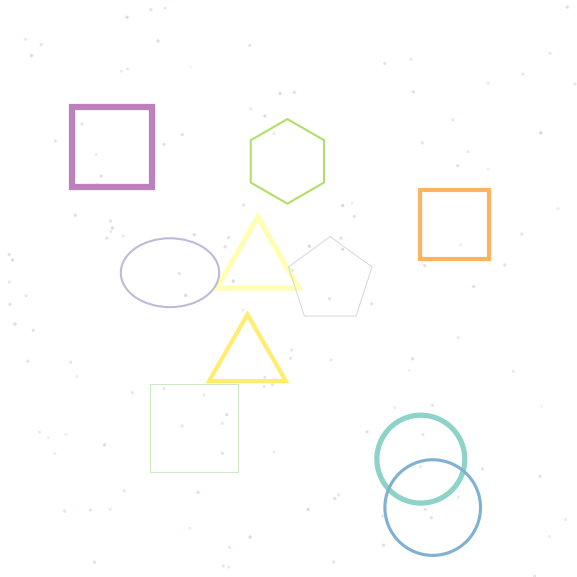[{"shape": "circle", "thickness": 2.5, "radius": 0.38, "center": [0.729, 0.204]}, {"shape": "triangle", "thickness": 2.5, "radius": 0.41, "center": [0.446, 0.541]}, {"shape": "oval", "thickness": 1, "radius": 0.43, "center": [0.294, 0.527]}, {"shape": "circle", "thickness": 1.5, "radius": 0.41, "center": [0.749, 0.12]}, {"shape": "square", "thickness": 2, "radius": 0.3, "center": [0.787, 0.611]}, {"shape": "hexagon", "thickness": 1, "radius": 0.37, "center": [0.498, 0.72]}, {"shape": "pentagon", "thickness": 0.5, "radius": 0.38, "center": [0.572, 0.513]}, {"shape": "square", "thickness": 3, "radius": 0.34, "center": [0.194, 0.744]}, {"shape": "square", "thickness": 0.5, "radius": 0.38, "center": [0.336, 0.258]}, {"shape": "triangle", "thickness": 2, "radius": 0.38, "center": [0.429, 0.378]}]